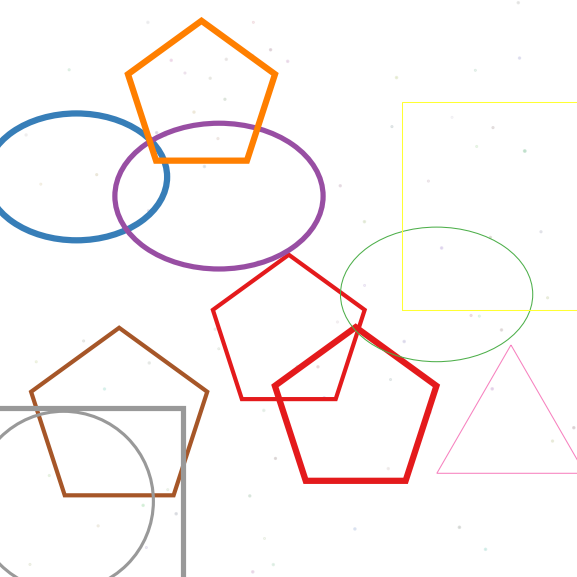[{"shape": "pentagon", "thickness": 3, "radius": 0.74, "center": [0.616, 0.286]}, {"shape": "pentagon", "thickness": 2, "radius": 0.69, "center": [0.5, 0.42]}, {"shape": "oval", "thickness": 3, "radius": 0.78, "center": [0.132, 0.693]}, {"shape": "oval", "thickness": 0.5, "radius": 0.83, "center": [0.756, 0.489]}, {"shape": "oval", "thickness": 2.5, "radius": 0.9, "center": [0.379, 0.66]}, {"shape": "pentagon", "thickness": 3, "radius": 0.67, "center": [0.349, 0.829]}, {"shape": "square", "thickness": 0.5, "radius": 0.9, "center": [0.877, 0.643]}, {"shape": "pentagon", "thickness": 2, "radius": 0.8, "center": [0.206, 0.271]}, {"shape": "triangle", "thickness": 0.5, "radius": 0.74, "center": [0.885, 0.254]}, {"shape": "circle", "thickness": 1.5, "radius": 0.78, "center": [0.11, 0.131]}, {"shape": "square", "thickness": 2.5, "radius": 0.91, "center": [0.135, 0.11]}]